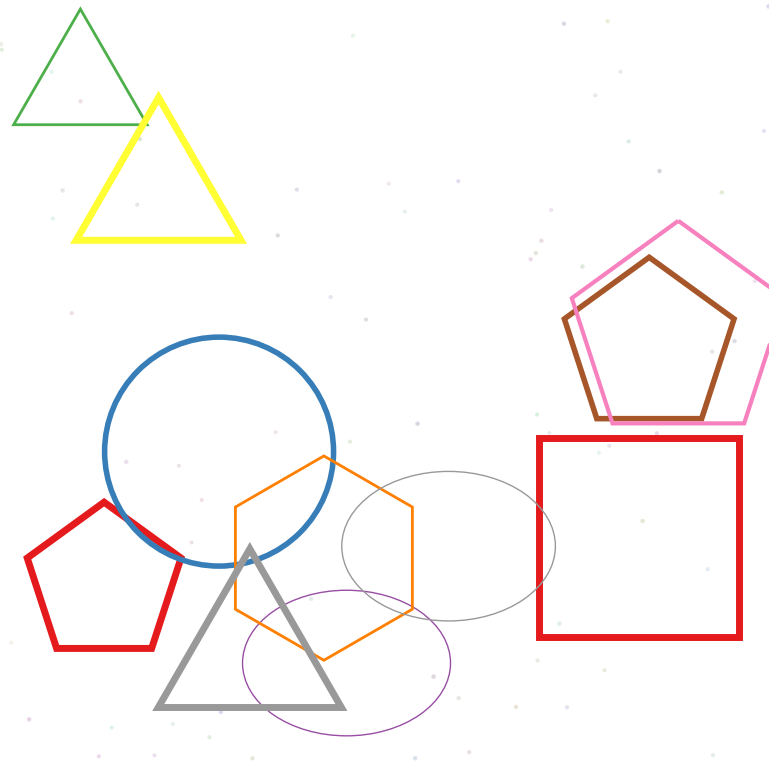[{"shape": "square", "thickness": 2.5, "radius": 0.65, "center": [0.83, 0.302]}, {"shape": "pentagon", "thickness": 2.5, "radius": 0.52, "center": [0.135, 0.243]}, {"shape": "circle", "thickness": 2, "radius": 0.74, "center": [0.285, 0.414]}, {"shape": "triangle", "thickness": 1, "radius": 0.5, "center": [0.104, 0.888]}, {"shape": "oval", "thickness": 0.5, "radius": 0.68, "center": [0.45, 0.139]}, {"shape": "hexagon", "thickness": 1, "radius": 0.66, "center": [0.421, 0.275]}, {"shape": "triangle", "thickness": 2.5, "radius": 0.62, "center": [0.206, 0.75]}, {"shape": "pentagon", "thickness": 2, "radius": 0.58, "center": [0.843, 0.55]}, {"shape": "pentagon", "thickness": 1.5, "radius": 0.73, "center": [0.881, 0.568]}, {"shape": "oval", "thickness": 0.5, "radius": 0.69, "center": [0.583, 0.291]}, {"shape": "triangle", "thickness": 2.5, "radius": 0.69, "center": [0.324, 0.15]}]